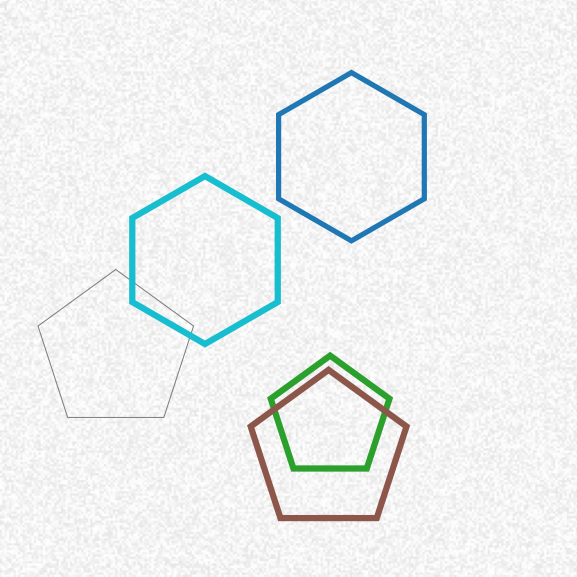[{"shape": "hexagon", "thickness": 2.5, "radius": 0.73, "center": [0.609, 0.728]}, {"shape": "pentagon", "thickness": 3, "radius": 0.54, "center": [0.572, 0.275]}, {"shape": "pentagon", "thickness": 3, "radius": 0.71, "center": [0.569, 0.217]}, {"shape": "pentagon", "thickness": 0.5, "radius": 0.71, "center": [0.2, 0.391]}, {"shape": "hexagon", "thickness": 3, "radius": 0.73, "center": [0.355, 0.549]}]